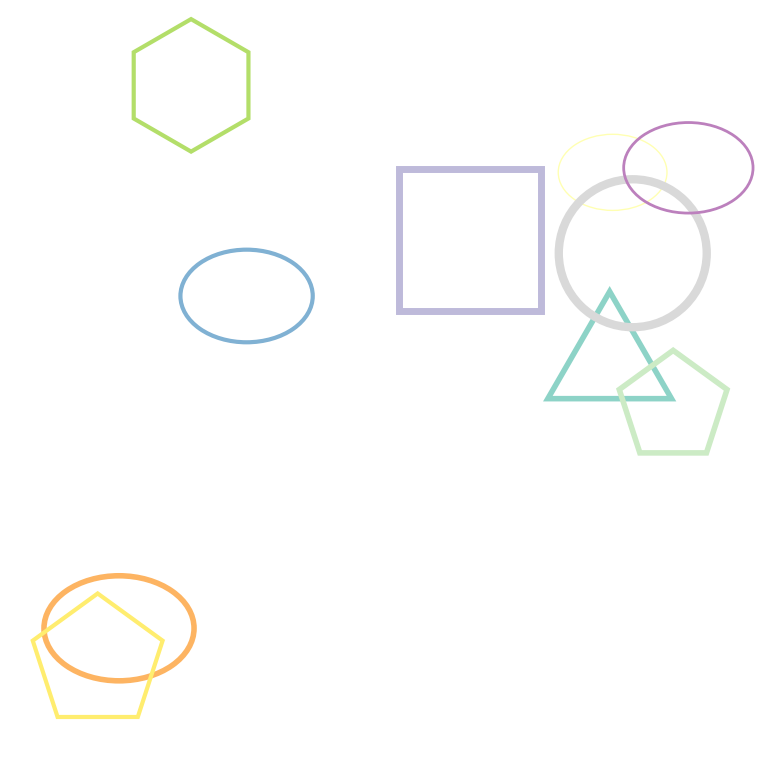[{"shape": "triangle", "thickness": 2, "radius": 0.46, "center": [0.792, 0.529]}, {"shape": "oval", "thickness": 0.5, "radius": 0.35, "center": [0.796, 0.776]}, {"shape": "square", "thickness": 2.5, "radius": 0.46, "center": [0.61, 0.688]}, {"shape": "oval", "thickness": 1.5, "radius": 0.43, "center": [0.32, 0.616]}, {"shape": "oval", "thickness": 2, "radius": 0.49, "center": [0.155, 0.184]}, {"shape": "hexagon", "thickness": 1.5, "radius": 0.43, "center": [0.248, 0.889]}, {"shape": "circle", "thickness": 3, "radius": 0.48, "center": [0.822, 0.671]}, {"shape": "oval", "thickness": 1, "radius": 0.42, "center": [0.894, 0.782]}, {"shape": "pentagon", "thickness": 2, "radius": 0.37, "center": [0.874, 0.471]}, {"shape": "pentagon", "thickness": 1.5, "radius": 0.44, "center": [0.127, 0.141]}]